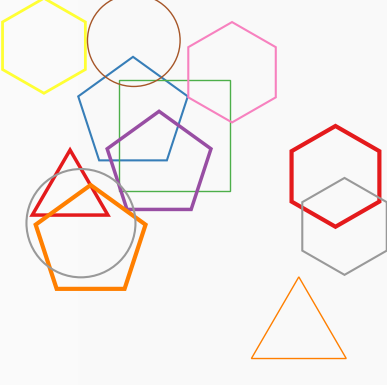[{"shape": "triangle", "thickness": 2.5, "radius": 0.56, "center": [0.181, 0.498]}, {"shape": "hexagon", "thickness": 3, "radius": 0.65, "center": [0.866, 0.542]}, {"shape": "pentagon", "thickness": 1.5, "radius": 0.74, "center": [0.343, 0.704]}, {"shape": "square", "thickness": 1, "radius": 0.72, "center": [0.451, 0.648]}, {"shape": "pentagon", "thickness": 2.5, "radius": 0.7, "center": [0.411, 0.57]}, {"shape": "triangle", "thickness": 1, "radius": 0.71, "center": [0.771, 0.139]}, {"shape": "pentagon", "thickness": 3, "radius": 0.75, "center": [0.234, 0.37]}, {"shape": "hexagon", "thickness": 2, "radius": 0.62, "center": [0.113, 0.881]}, {"shape": "circle", "thickness": 1, "radius": 0.6, "center": [0.345, 0.895]}, {"shape": "hexagon", "thickness": 1.5, "radius": 0.65, "center": [0.599, 0.812]}, {"shape": "circle", "thickness": 1.5, "radius": 0.7, "center": [0.209, 0.42]}, {"shape": "hexagon", "thickness": 1.5, "radius": 0.63, "center": [0.889, 0.412]}]